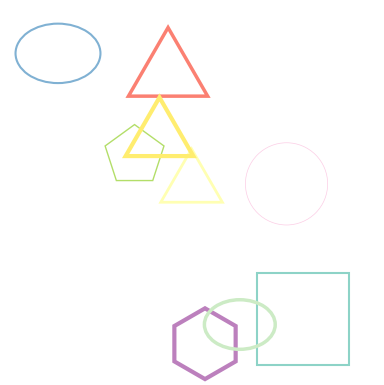[{"shape": "square", "thickness": 1.5, "radius": 0.6, "center": [0.787, 0.172]}, {"shape": "triangle", "thickness": 2, "radius": 0.46, "center": [0.498, 0.521]}, {"shape": "triangle", "thickness": 2.5, "radius": 0.59, "center": [0.436, 0.81]}, {"shape": "oval", "thickness": 1.5, "radius": 0.55, "center": [0.151, 0.861]}, {"shape": "pentagon", "thickness": 1, "radius": 0.4, "center": [0.349, 0.596]}, {"shape": "circle", "thickness": 0.5, "radius": 0.53, "center": [0.744, 0.522]}, {"shape": "hexagon", "thickness": 3, "radius": 0.46, "center": [0.532, 0.107]}, {"shape": "oval", "thickness": 2.5, "radius": 0.46, "center": [0.623, 0.157]}, {"shape": "triangle", "thickness": 3, "radius": 0.51, "center": [0.414, 0.645]}]